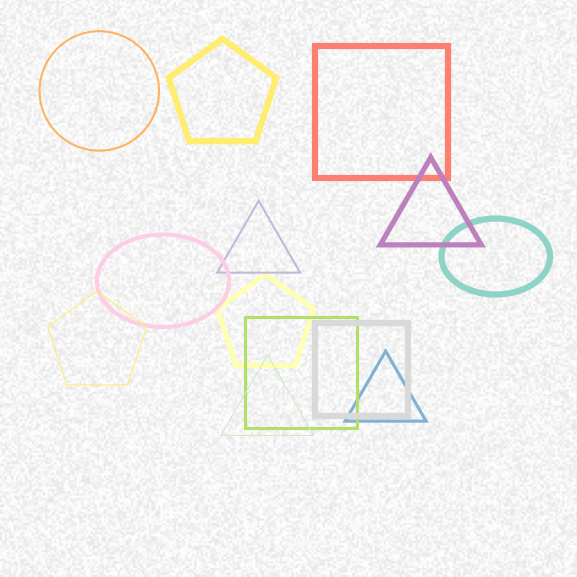[{"shape": "oval", "thickness": 3, "radius": 0.47, "center": [0.858, 0.555]}, {"shape": "pentagon", "thickness": 2.5, "radius": 0.44, "center": [0.46, 0.437]}, {"shape": "triangle", "thickness": 1, "radius": 0.41, "center": [0.448, 0.568]}, {"shape": "square", "thickness": 3, "radius": 0.57, "center": [0.661, 0.805]}, {"shape": "triangle", "thickness": 1.5, "radius": 0.4, "center": [0.668, 0.31]}, {"shape": "circle", "thickness": 1, "radius": 0.52, "center": [0.172, 0.842]}, {"shape": "square", "thickness": 1.5, "radius": 0.48, "center": [0.521, 0.354]}, {"shape": "oval", "thickness": 2, "radius": 0.57, "center": [0.282, 0.513]}, {"shape": "square", "thickness": 3, "radius": 0.4, "center": [0.626, 0.36]}, {"shape": "triangle", "thickness": 2.5, "radius": 0.5, "center": [0.746, 0.626]}, {"shape": "triangle", "thickness": 0.5, "radius": 0.46, "center": [0.463, 0.292]}, {"shape": "pentagon", "thickness": 3, "radius": 0.49, "center": [0.385, 0.834]}, {"shape": "pentagon", "thickness": 0.5, "radius": 0.45, "center": [0.168, 0.405]}]